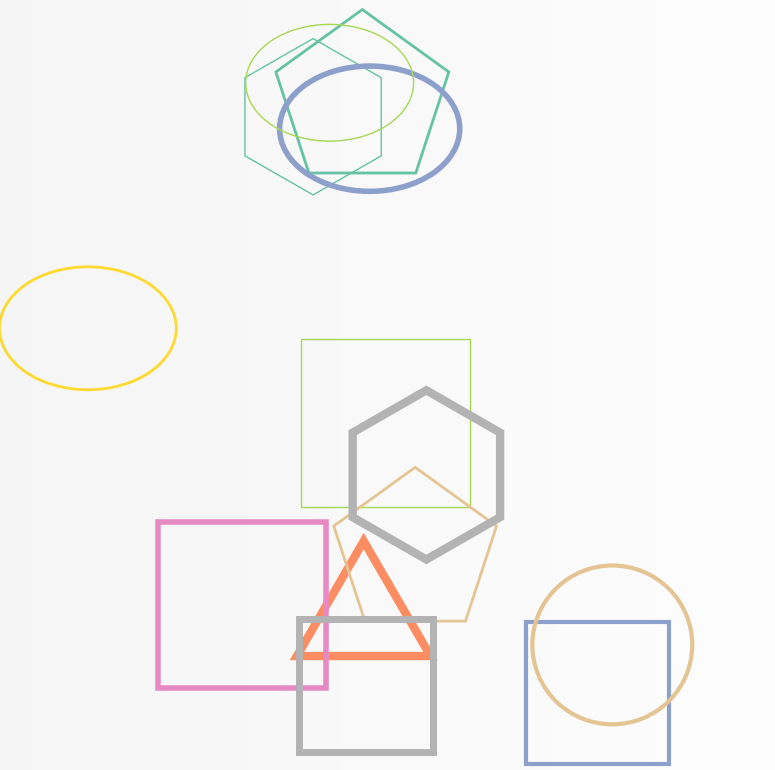[{"shape": "pentagon", "thickness": 1, "radius": 0.59, "center": [0.468, 0.87]}, {"shape": "hexagon", "thickness": 0.5, "radius": 0.51, "center": [0.404, 0.848]}, {"shape": "triangle", "thickness": 3, "radius": 0.5, "center": [0.469, 0.198]}, {"shape": "oval", "thickness": 2, "radius": 0.58, "center": [0.477, 0.833]}, {"shape": "square", "thickness": 1.5, "radius": 0.46, "center": [0.771, 0.1]}, {"shape": "square", "thickness": 2, "radius": 0.54, "center": [0.312, 0.214]}, {"shape": "oval", "thickness": 0.5, "radius": 0.54, "center": [0.425, 0.893]}, {"shape": "square", "thickness": 0.5, "radius": 0.55, "center": [0.498, 0.451]}, {"shape": "oval", "thickness": 1, "radius": 0.57, "center": [0.113, 0.574]}, {"shape": "circle", "thickness": 1.5, "radius": 0.52, "center": [0.79, 0.162]}, {"shape": "pentagon", "thickness": 1, "radius": 0.55, "center": [0.536, 0.283]}, {"shape": "hexagon", "thickness": 3, "radius": 0.55, "center": [0.55, 0.383]}, {"shape": "square", "thickness": 2.5, "radius": 0.43, "center": [0.473, 0.11]}]